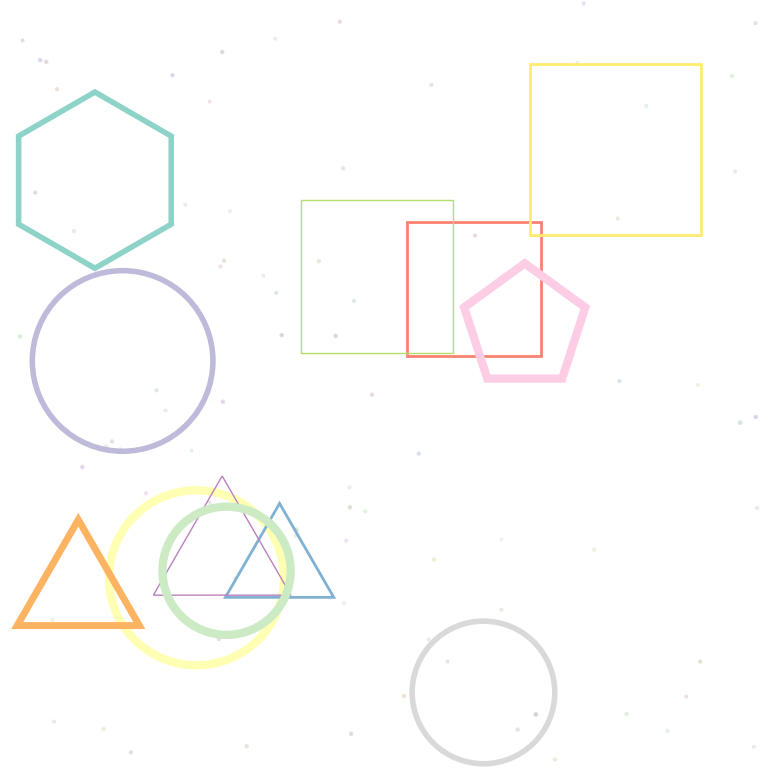[{"shape": "hexagon", "thickness": 2, "radius": 0.57, "center": [0.123, 0.766]}, {"shape": "circle", "thickness": 3, "radius": 0.57, "center": [0.255, 0.25]}, {"shape": "circle", "thickness": 2, "radius": 0.59, "center": [0.159, 0.531]}, {"shape": "square", "thickness": 1, "radius": 0.44, "center": [0.616, 0.624]}, {"shape": "triangle", "thickness": 1, "radius": 0.41, "center": [0.363, 0.265]}, {"shape": "triangle", "thickness": 2.5, "radius": 0.46, "center": [0.102, 0.233]}, {"shape": "square", "thickness": 0.5, "radius": 0.5, "center": [0.49, 0.641]}, {"shape": "pentagon", "thickness": 3, "radius": 0.41, "center": [0.681, 0.575]}, {"shape": "circle", "thickness": 2, "radius": 0.46, "center": [0.628, 0.101]}, {"shape": "triangle", "thickness": 0.5, "radius": 0.52, "center": [0.289, 0.279]}, {"shape": "circle", "thickness": 3, "radius": 0.42, "center": [0.294, 0.259]}, {"shape": "square", "thickness": 1, "radius": 0.56, "center": [0.799, 0.806]}]